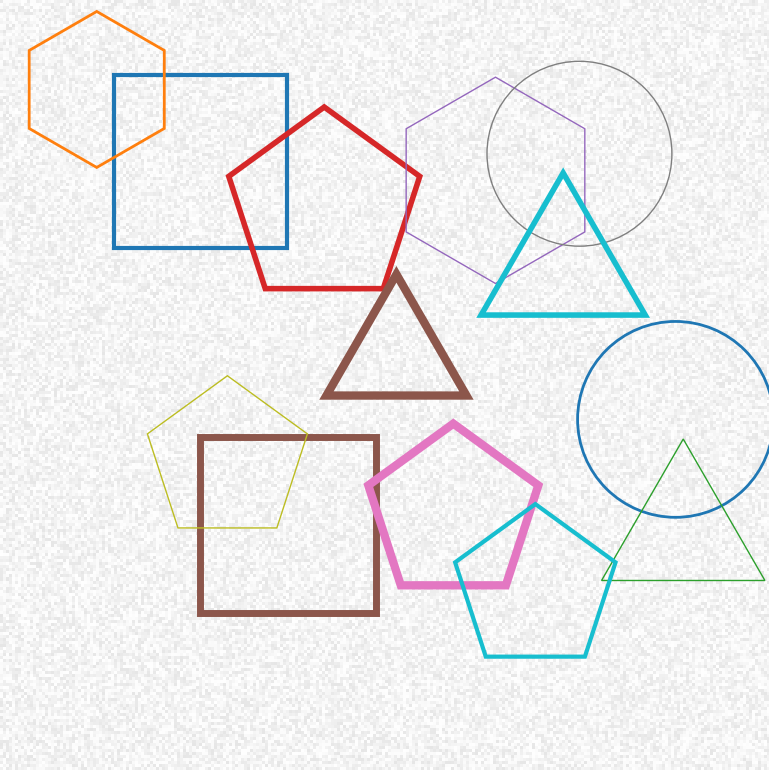[{"shape": "square", "thickness": 1.5, "radius": 0.56, "center": [0.26, 0.79]}, {"shape": "circle", "thickness": 1, "radius": 0.64, "center": [0.877, 0.455]}, {"shape": "hexagon", "thickness": 1, "radius": 0.51, "center": [0.126, 0.884]}, {"shape": "triangle", "thickness": 0.5, "radius": 0.61, "center": [0.887, 0.307]}, {"shape": "pentagon", "thickness": 2, "radius": 0.65, "center": [0.421, 0.731]}, {"shape": "hexagon", "thickness": 0.5, "radius": 0.67, "center": [0.643, 0.766]}, {"shape": "triangle", "thickness": 3, "radius": 0.52, "center": [0.515, 0.539]}, {"shape": "square", "thickness": 2.5, "radius": 0.57, "center": [0.374, 0.318]}, {"shape": "pentagon", "thickness": 3, "radius": 0.58, "center": [0.589, 0.334]}, {"shape": "circle", "thickness": 0.5, "radius": 0.6, "center": [0.753, 0.8]}, {"shape": "pentagon", "thickness": 0.5, "radius": 0.55, "center": [0.295, 0.403]}, {"shape": "pentagon", "thickness": 1.5, "radius": 0.55, "center": [0.695, 0.236]}, {"shape": "triangle", "thickness": 2, "radius": 0.62, "center": [0.731, 0.652]}]